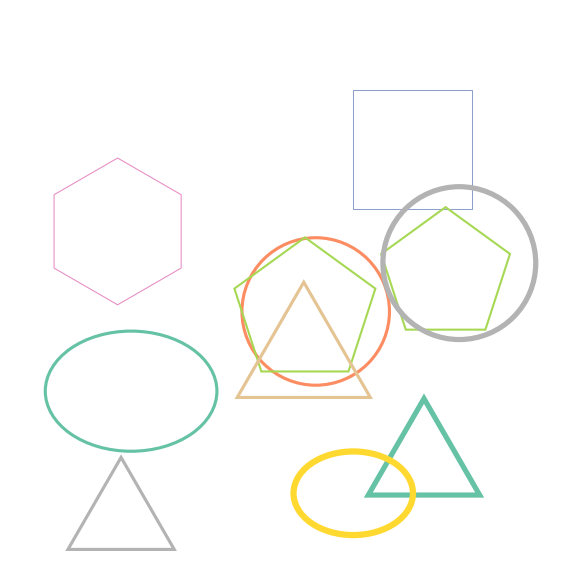[{"shape": "oval", "thickness": 1.5, "radius": 0.74, "center": [0.227, 0.322]}, {"shape": "triangle", "thickness": 2.5, "radius": 0.56, "center": [0.734, 0.198]}, {"shape": "circle", "thickness": 1.5, "radius": 0.64, "center": [0.547, 0.46]}, {"shape": "square", "thickness": 0.5, "radius": 0.52, "center": [0.714, 0.74]}, {"shape": "hexagon", "thickness": 0.5, "radius": 0.64, "center": [0.204, 0.598]}, {"shape": "pentagon", "thickness": 1, "radius": 0.64, "center": [0.528, 0.46]}, {"shape": "pentagon", "thickness": 1, "radius": 0.59, "center": [0.772, 0.523]}, {"shape": "oval", "thickness": 3, "radius": 0.52, "center": [0.612, 0.145]}, {"shape": "triangle", "thickness": 1.5, "radius": 0.67, "center": [0.526, 0.377]}, {"shape": "circle", "thickness": 2.5, "radius": 0.66, "center": [0.795, 0.544]}, {"shape": "triangle", "thickness": 1.5, "radius": 0.53, "center": [0.21, 0.101]}]